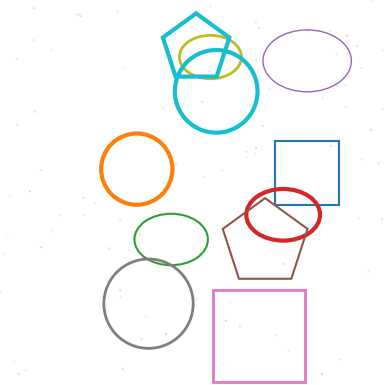[{"shape": "square", "thickness": 1.5, "radius": 0.42, "center": [0.797, 0.551]}, {"shape": "circle", "thickness": 3, "radius": 0.46, "center": [0.355, 0.561]}, {"shape": "oval", "thickness": 1.5, "radius": 0.48, "center": [0.445, 0.378]}, {"shape": "oval", "thickness": 3, "radius": 0.48, "center": [0.736, 0.442]}, {"shape": "oval", "thickness": 1, "radius": 0.57, "center": [0.798, 0.842]}, {"shape": "pentagon", "thickness": 1.5, "radius": 0.58, "center": [0.689, 0.37]}, {"shape": "square", "thickness": 2, "radius": 0.6, "center": [0.673, 0.127]}, {"shape": "circle", "thickness": 2, "radius": 0.58, "center": [0.386, 0.211]}, {"shape": "oval", "thickness": 2, "radius": 0.4, "center": [0.547, 0.852]}, {"shape": "circle", "thickness": 3, "radius": 0.54, "center": [0.562, 0.763]}, {"shape": "pentagon", "thickness": 3, "radius": 0.45, "center": [0.509, 0.874]}]